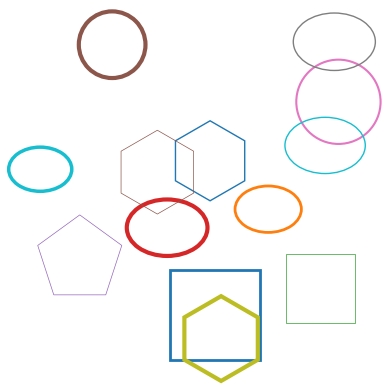[{"shape": "hexagon", "thickness": 1, "radius": 0.52, "center": [0.546, 0.582]}, {"shape": "square", "thickness": 2, "radius": 0.59, "center": [0.558, 0.182]}, {"shape": "oval", "thickness": 2, "radius": 0.43, "center": [0.697, 0.457]}, {"shape": "square", "thickness": 0.5, "radius": 0.45, "center": [0.833, 0.251]}, {"shape": "oval", "thickness": 3, "radius": 0.52, "center": [0.434, 0.409]}, {"shape": "pentagon", "thickness": 0.5, "radius": 0.57, "center": [0.207, 0.327]}, {"shape": "hexagon", "thickness": 0.5, "radius": 0.54, "center": [0.409, 0.553]}, {"shape": "circle", "thickness": 3, "radius": 0.43, "center": [0.291, 0.884]}, {"shape": "circle", "thickness": 1.5, "radius": 0.55, "center": [0.879, 0.736]}, {"shape": "oval", "thickness": 1, "radius": 0.53, "center": [0.868, 0.892]}, {"shape": "hexagon", "thickness": 3, "radius": 0.55, "center": [0.574, 0.121]}, {"shape": "oval", "thickness": 2.5, "radius": 0.41, "center": [0.105, 0.56]}, {"shape": "oval", "thickness": 1, "radius": 0.52, "center": [0.844, 0.622]}]